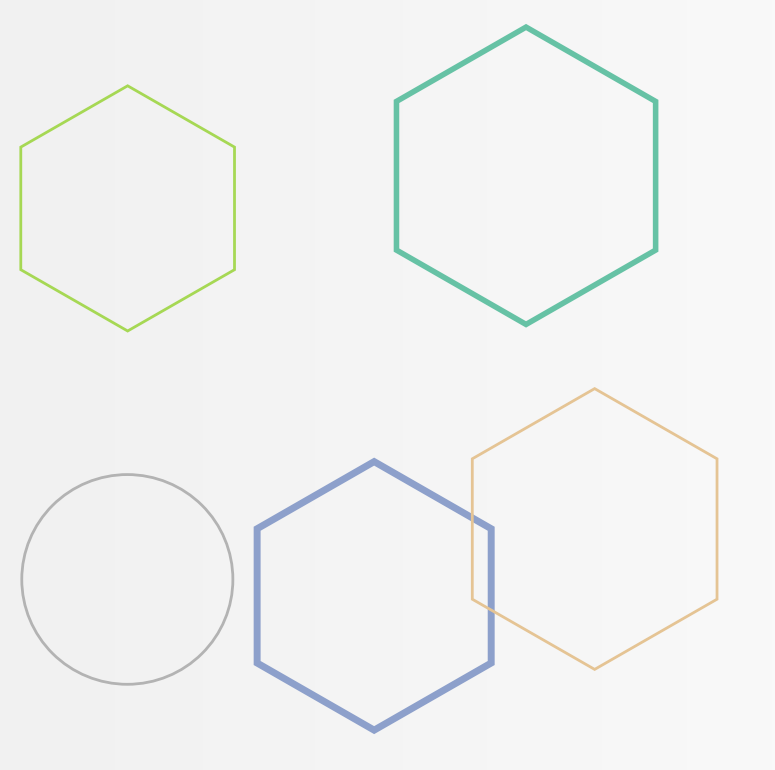[{"shape": "hexagon", "thickness": 2, "radius": 0.97, "center": [0.679, 0.772]}, {"shape": "hexagon", "thickness": 2.5, "radius": 0.87, "center": [0.483, 0.226]}, {"shape": "hexagon", "thickness": 1, "radius": 0.8, "center": [0.165, 0.729]}, {"shape": "hexagon", "thickness": 1, "radius": 0.91, "center": [0.767, 0.313]}, {"shape": "circle", "thickness": 1, "radius": 0.68, "center": [0.164, 0.247]}]